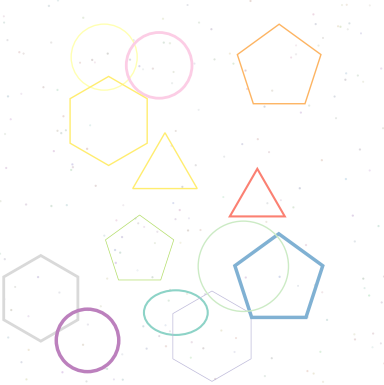[{"shape": "oval", "thickness": 1.5, "radius": 0.41, "center": [0.457, 0.188]}, {"shape": "circle", "thickness": 1, "radius": 0.43, "center": [0.271, 0.852]}, {"shape": "hexagon", "thickness": 0.5, "radius": 0.59, "center": [0.551, 0.127]}, {"shape": "triangle", "thickness": 1.5, "radius": 0.41, "center": [0.668, 0.479]}, {"shape": "pentagon", "thickness": 2.5, "radius": 0.6, "center": [0.724, 0.273]}, {"shape": "pentagon", "thickness": 1, "radius": 0.57, "center": [0.725, 0.823]}, {"shape": "pentagon", "thickness": 0.5, "radius": 0.47, "center": [0.363, 0.348]}, {"shape": "circle", "thickness": 2, "radius": 0.43, "center": [0.413, 0.83]}, {"shape": "hexagon", "thickness": 2, "radius": 0.56, "center": [0.106, 0.225]}, {"shape": "circle", "thickness": 2.5, "radius": 0.41, "center": [0.227, 0.116]}, {"shape": "circle", "thickness": 1, "radius": 0.59, "center": [0.632, 0.308]}, {"shape": "hexagon", "thickness": 1, "radius": 0.58, "center": [0.282, 0.686]}, {"shape": "triangle", "thickness": 1, "radius": 0.48, "center": [0.429, 0.559]}]